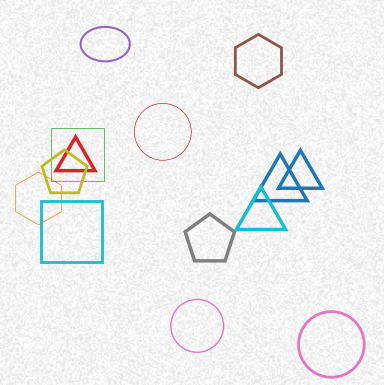[{"shape": "triangle", "thickness": 2.5, "radius": 0.33, "center": [0.78, 0.544]}, {"shape": "triangle", "thickness": 2.5, "radius": 0.4, "center": [0.728, 0.519]}, {"shape": "hexagon", "thickness": 0.5, "radius": 0.34, "center": [0.1, 0.484]}, {"shape": "square", "thickness": 0.5, "radius": 0.35, "center": [0.201, 0.6]}, {"shape": "triangle", "thickness": 2.5, "radius": 0.29, "center": [0.196, 0.586]}, {"shape": "circle", "thickness": 0.5, "radius": 0.37, "center": [0.423, 0.658]}, {"shape": "oval", "thickness": 1.5, "radius": 0.32, "center": [0.273, 0.885]}, {"shape": "hexagon", "thickness": 2, "radius": 0.35, "center": [0.671, 0.841]}, {"shape": "circle", "thickness": 2, "radius": 0.43, "center": [0.861, 0.105]}, {"shape": "circle", "thickness": 1, "radius": 0.34, "center": [0.512, 0.154]}, {"shape": "pentagon", "thickness": 2.5, "radius": 0.34, "center": [0.545, 0.377]}, {"shape": "pentagon", "thickness": 2, "radius": 0.31, "center": [0.168, 0.549]}, {"shape": "triangle", "thickness": 2.5, "radius": 0.37, "center": [0.678, 0.441]}, {"shape": "square", "thickness": 2, "radius": 0.39, "center": [0.187, 0.399]}]